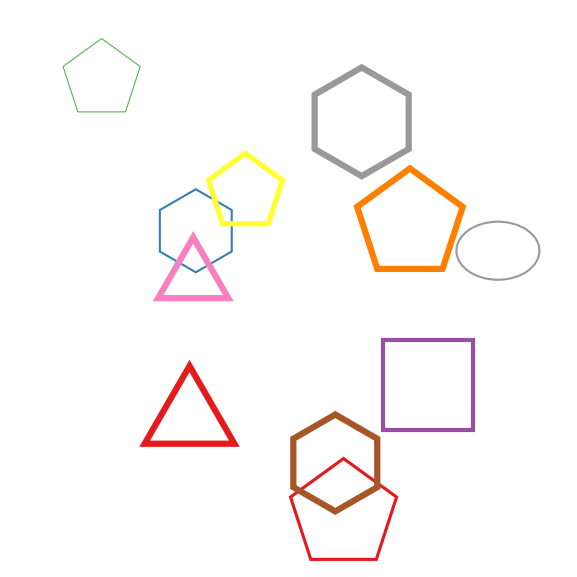[{"shape": "pentagon", "thickness": 1.5, "radius": 0.48, "center": [0.595, 0.109]}, {"shape": "triangle", "thickness": 3, "radius": 0.45, "center": [0.328, 0.276]}, {"shape": "hexagon", "thickness": 1, "radius": 0.36, "center": [0.339, 0.6]}, {"shape": "pentagon", "thickness": 0.5, "radius": 0.35, "center": [0.176, 0.862]}, {"shape": "square", "thickness": 2, "radius": 0.39, "center": [0.741, 0.332]}, {"shape": "pentagon", "thickness": 3, "radius": 0.48, "center": [0.71, 0.611]}, {"shape": "pentagon", "thickness": 2.5, "radius": 0.34, "center": [0.425, 0.666]}, {"shape": "hexagon", "thickness": 3, "radius": 0.42, "center": [0.581, 0.197]}, {"shape": "triangle", "thickness": 3, "radius": 0.35, "center": [0.335, 0.518]}, {"shape": "hexagon", "thickness": 3, "radius": 0.47, "center": [0.626, 0.788]}, {"shape": "oval", "thickness": 1, "radius": 0.36, "center": [0.862, 0.565]}]